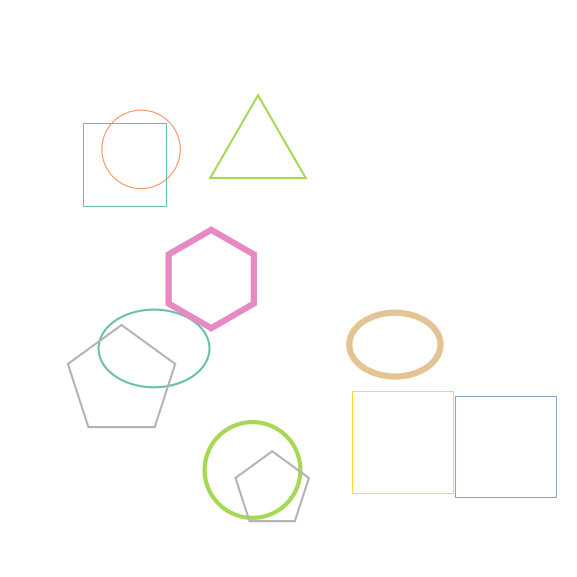[{"shape": "oval", "thickness": 1, "radius": 0.48, "center": [0.267, 0.396]}, {"shape": "square", "thickness": 0.5, "radius": 0.36, "center": [0.216, 0.714]}, {"shape": "circle", "thickness": 0.5, "radius": 0.34, "center": [0.244, 0.74]}, {"shape": "square", "thickness": 0.5, "radius": 0.44, "center": [0.875, 0.226]}, {"shape": "hexagon", "thickness": 3, "radius": 0.43, "center": [0.366, 0.516]}, {"shape": "triangle", "thickness": 1, "radius": 0.48, "center": [0.447, 0.739]}, {"shape": "circle", "thickness": 2, "radius": 0.41, "center": [0.437, 0.185]}, {"shape": "square", "thickness": 0.5, "radius": 0.44, "center": [0.697, 0.234]}, {"shape": "oval", "thickness": 3, "radius": 0.39, "center": [0.684, 0.402]}, {"shape": "pentagon", "thickness": 1, "radius": 0.49, "center": [0.21, 0.339]}, {"shape": "pentagon", "thickness": 1, "radius": 0.33, "center": [0.471, 0.151]}]